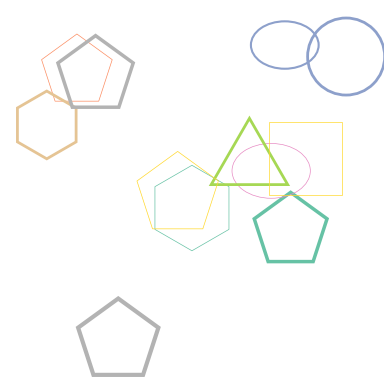[{"shape": "hexagon", "thickness": 0.5, "radius": 0.56, "center": [0.499, 0.46]}, {"shape": "pentagon", "thickness": 2.5, "radius": 0.5, "center": [0.755, 0.401]}, {"shape": "pentagon", "thickness": 0.5, "radius": 0.48, "center": [0.2, 0.815]}, {"shape": "circle", "thickness": 2, "radius": 0.5, "center": [0.899, 0.853]}, {"shape": "oval", "thickness": 1.5, "radius": 0.44, "center": [0.74, 0.883]}, {"shape": "oval", "thickness": 0.5, "radius": 0.51, "center": [0.704, 0.556]}, {"shape": "triangle", "thickness": 2, "radius": 0.57, "center": [0.648, 0.578]}, {"shape": "pentagon", "thickness": 0.5, "radius": 0.56, "center": [0.461, 0.496]}, {"shape": "square", "thickness": 0.5, "radius": 0.48, "center": [0.793, 0.588]}, {"shape": "hexagon", "thickness": 2, "radius": 0.44, "center": [0.121, 0.675]}, {"shape": "pentagon", "thickness": 2.5, "radius": 0.51, "center": [0.248, 0.805]}, {"shape": "pentagon", "thickness": 3, "radius": 0.55, "center": [0.307, 0.115]}]